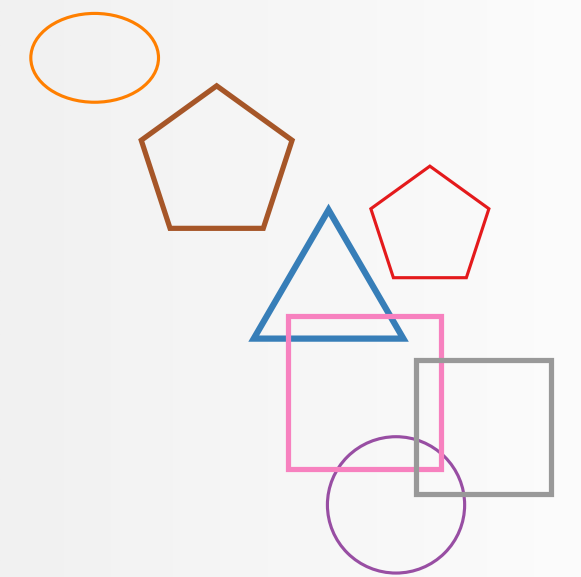[{"shape": "pentagon", "thickness": 1.5, "radius": 0.53, "center": [0.74, 0.605]}, {"shape": "triangle", "thickness": 3, "radius": 0.74, "center": [0.565, 0.487]}, {"shape": "circle", "thickness": 1.5, "radius": 0.59, "center": [0.681, 0.125]}, {"shape": "oval", "thickness": 1.5, "radius": 0.55, "center": [0.163, 0.899]}, {"shape": "pentagon", "thickness": 2.5, "radius": 0.68, "center": [0.373, 0.714]}, {"shape": "square", "thickness": 2.5, "radius": 0.66, "center": [0.626, 0.319]}, {"shape": "square", "thickness": 2.5, "radius": 0.58, "center": [0.831, 0.26]}]